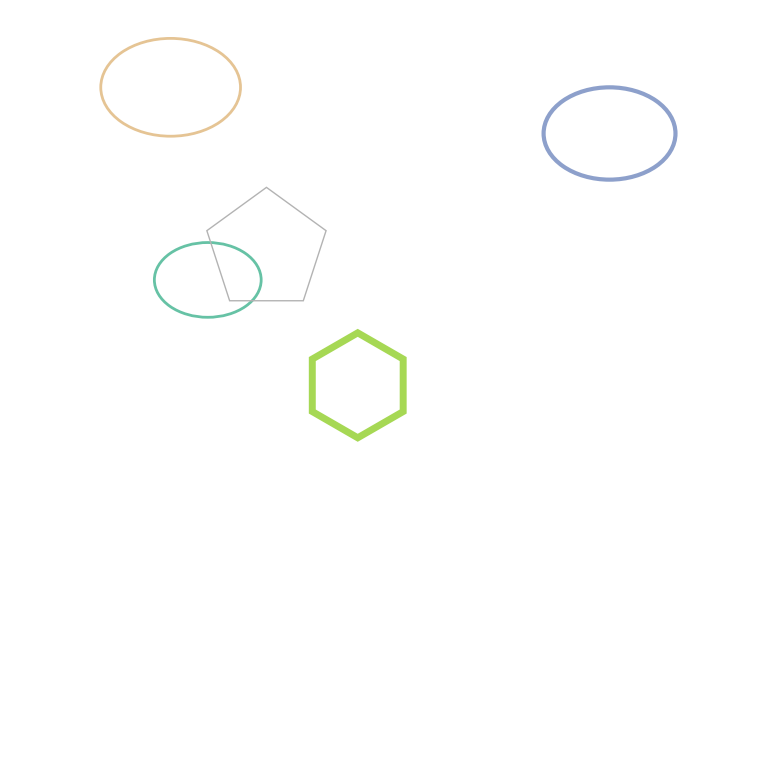[{"shape": "oval", "thickness": 1, "radius": 0.35, "center": [0.27, 0.636]}, {"shape": "oval", "thickness": 1.5, "radius": 0.43, "center": [0.792, 0.827]}, {"shape": "hexagon", "thickness": 2.5, "radius": 0.34, "center": [0.465, 0.5]}, {"shape": "oval", "thickness": 1, "radius": 0.45, "center": [0.222, 0.887]}, {"shape": "pentagon", "thickness": 0.5, "radius": 0.41, "center": [0.346, 0.675]}]